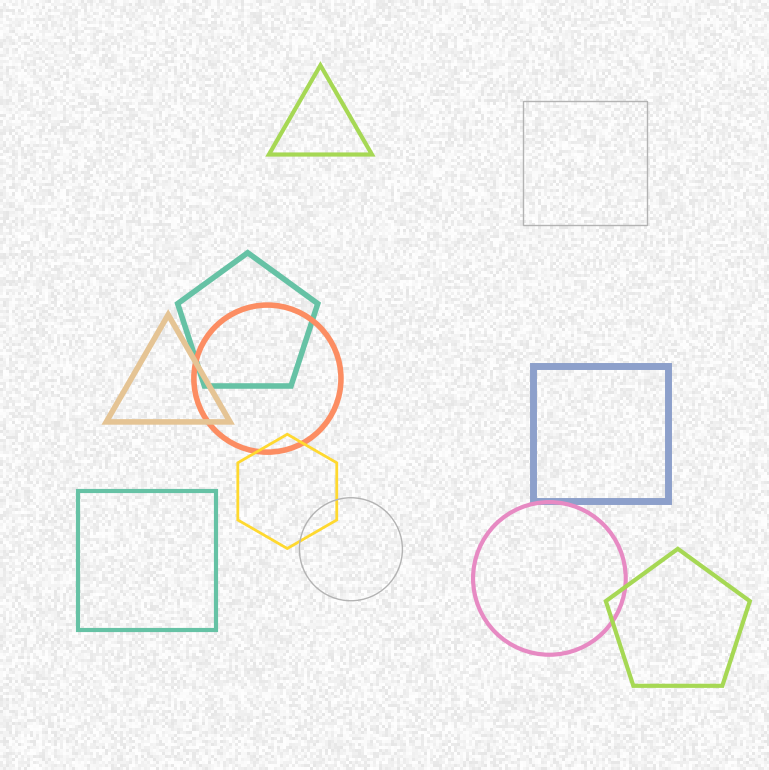[{"shape": "pentagon", "thickness": 2, "radius": 0.48, "center": [0.322, 0.576]}, {"shape": "square", "thickness": 1.5, "radius": 0.45, "center": [0.191, 0.272]}, {"shape": "circle", "thickness": 2, "radius": 0.48, "center": [0.347, 0.508]}, {"shape": "square", "thickness": 2.5, "radius": 0.44, "center": [0.779, 0.437]}, {"shape": "circle", "thickness": 1.5, "radius": 0.5, "center": [0.713, 0.249]}, {"shape": "pentagon", "thickness": 1.5, "radius": 0.49, "center": [0.88, 0.189]}, {"shape": "triangle", "thickness": 1.5, "radius": 0.39, "center": [0.416, 0.838]}, {"shape": "hexagon", "thickness": 1, "radius": 0.37, "center": [0.373, 0.362]}, {"shape": "triangle", "thickness": 2, "radius": 0.46, "center": [0.218, 0.498]}, {"shape": "circle", "thickness": 0.5, "radius": 0.33, "center": [0.456, 0.287]}, {"shape": "square", "thickness": 0.5, "radius": 0.4, "center": [0.759, 0.789]}]